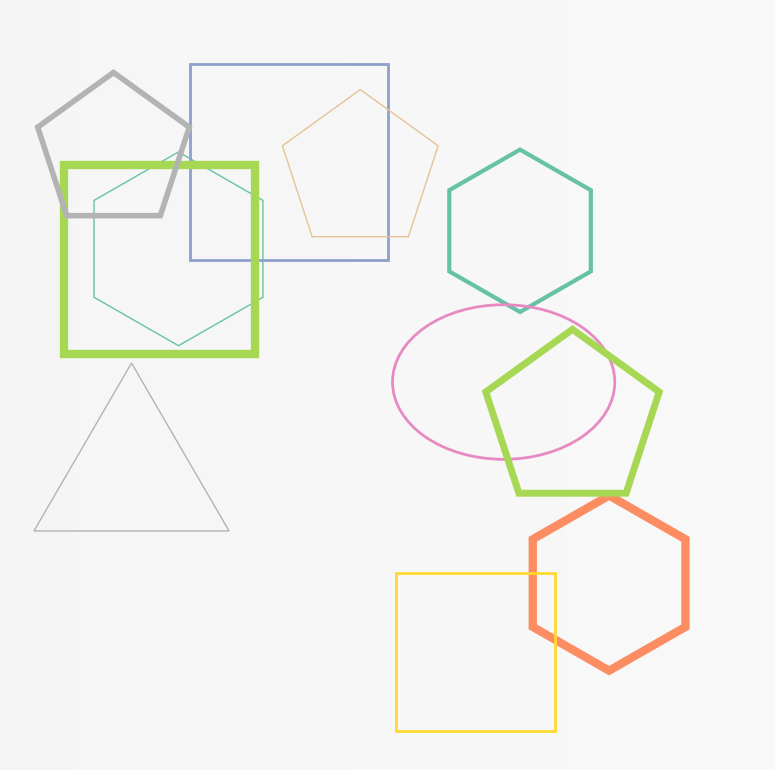[{"shape": "hexagon", "thickness": 1.5, "radius": 0.53, "center": [0.671, 0.7]}, {"shape": "hexagon", "thickness": 0.5, "radius": 0.63, "center": [0.23, 0.677]}, {"shape": "hexagon", "thickness": 3, "radius": 0.57, "center": [0.786, 0.243]}, {"shape": "square", "thickness": 1, "radius": 0.64, "center": [0.373, 0.79]}, {"shape": "oval", "thickness": 1, "radius": 0.72, "center": [0.65, 0.504]}, {"shape": "square", "thickness": 3, "radius": 0.61, "center": [0.206, 0.663]}, {"shape": "pentagon", "thickness": 2.5, "radius": 0.59, "center": [0.739, 0.455]}, {"shape": "square", "thickness": 1, "radius": 0.51, "center": [0.613, 0.153]}, {"shape": "pentagon", "thickness": 0.5, "radius": 0.53, "center": [0.465, 0.778]}, {"shape": "pentagon", "thickness": 2, "radius": 0.51, "center": [0.146, 0.803]}, {"shape": "triangle", "thickness": 0.5, "radius": 0.73, "center": [0.17, 0.383]}]